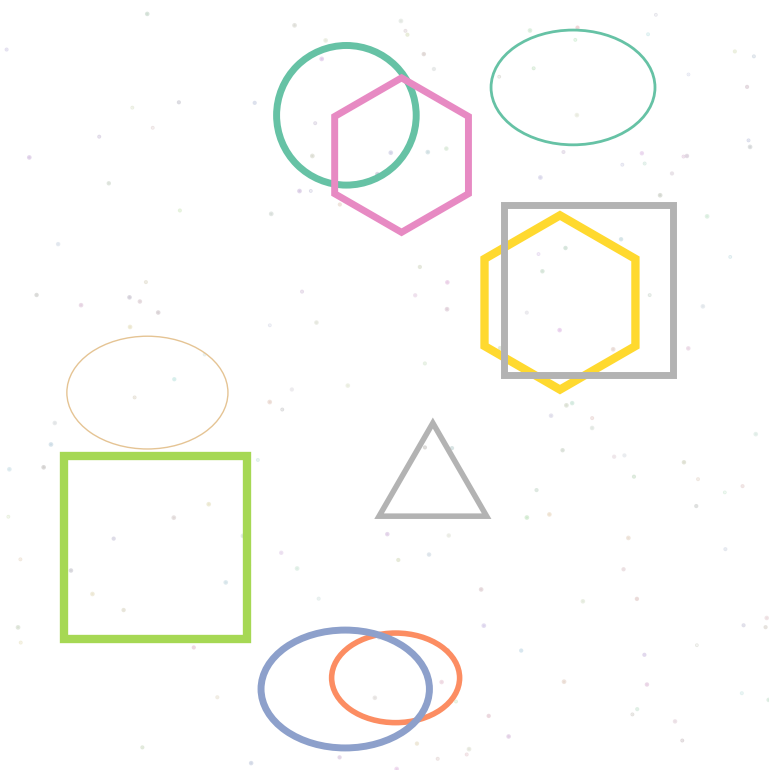[{"shape": "oval", "thickness": 1, "radius": 0.53, "center": [0.744, 0.886]}, {"shape": "circle", "thickness": 2.5, "radius": 0.45, "center": [0.45, 0.85]}, {"shape": "oval", "thickness": 2, "radius": 0.42, "center": [0.514, 0.12]}, {"shape": "oval", "thickness": 2.5, "radius": 0.55, "center": [0.448, 0.105]}, {"shape": "hexagon", "thickness": 2.5, "radius": 0.5, "center": [0.522, 0.799]}, {"shape": "square", "thickness": 3, "radius": 0.59, "center": [0.202, 0.289]}, {"shape": "hexagon", "thickness": 3, "radius": 0.57, "center": [0.727, 0.607]}, {"shape": "oval", "thickness": 0.5, "radius": 0.52, "center": [0.191, 0.49]}, {"shape": "square", "thickness": 2.5, "radius": 0.55, "center": [0.764, 0.623]}, {"shape": "triangle", "thickness": 2, "radius": 0.4, "center": [0.562, 0.37]}]